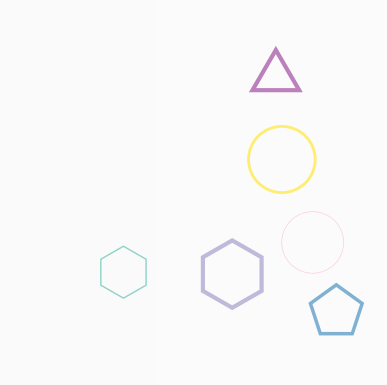[{"shape": "hexagon", "thickness": 1, "radius": 0.34, "center": [0.319, 0.293]}, {"shape": "hexagon", "thickness": 3, "radius": 0.44, "center": [0.599, 0.288]}, {"shape": "pentagon", "thickness": 2.5, "radius": 0.35, "center": [0.868, 0.19]}, {"shape": "circle", "thickness": 0.5, "radius": 0.4, "center": [0.807, 0.37]}, {"shape": "triangle", "thickness": 3, "radius": 0.35, "center": [0.712, 0.801]}, {"shape": "circle", "thickness": 2, "radius": 0.43, "center": [0.727, 0.586]}]